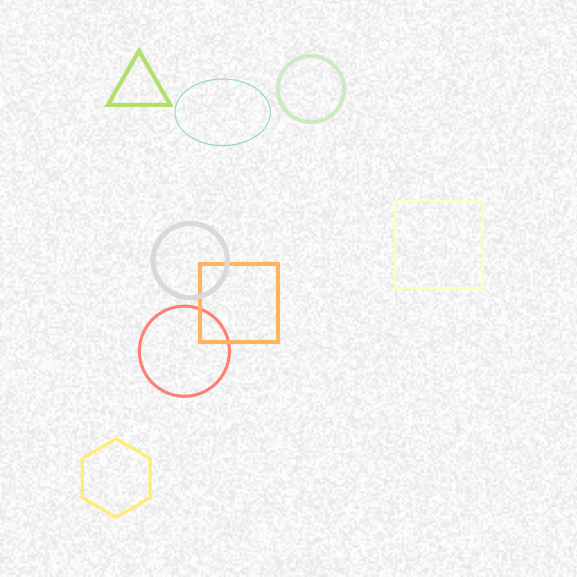[{"shape": "oval", "thickness": 0.5, "radius": 0.41, "center": [0.386, 0.805]}, {"shape": "square", "thickness": 1, "radius": 0.38, "center": [0.76, 0.576]}, {"shape": "circle", "thickness": 1.5, "radius": 0.39, "center": [0.319, 0.391]}, {"shape": "square", "thickness": 2, "radius": 0.34, "center": [0.413, 0.475]}, {"shape": "triangle", "thickness": 2, "radius": 0.31, "center": [0.241, 0.849]}, {"shape": "circle", "thickness": 2.5, "radius": 0.32, "center": [0.329, 0.548]}, {"shape": "circle", "thickness": 2, "radius": 0.29, "center": [0.538, 0.845]}, {"shape": "hexagon", "thickness": 1.5, "radius": 0.34, "center": [0.201, 0.171]}]